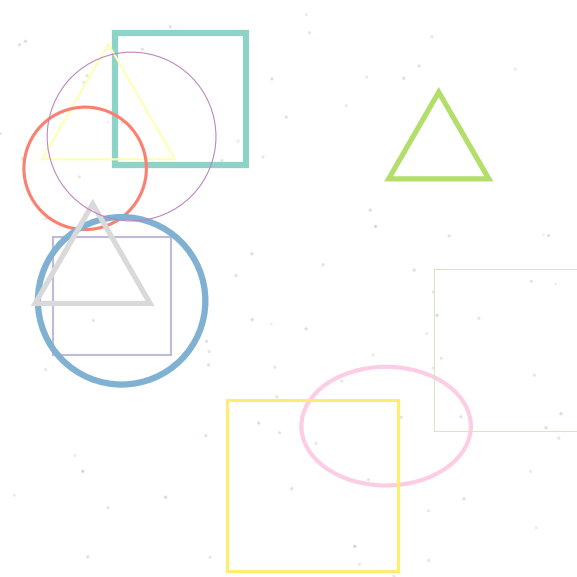[{"shape": "square", "thickness": 3, "radius": 0.57, "center": [0.313, 0.827]}, {"shape": "triangle", "thickness": 1, "radius": 0.66, "center": [0.188, 0.79]}, {"shape": "square", "thickness": 1, "radius": 0.51, "center": [0.195, 0.486]}, {"shape": "circle", "thickness": 1.5, "radius": 0.53, "center": [0.147, 0.708]}, {"shape": "circle", "thickness": 3, "radius": 0.72, "center": [0.211, 0.478]}, {"shape": "triangle", "thickness": 2.5, "radius": 0.5, "center": [0.76, 0.74]}, {"shape": "oval", "thickness": 2, "radius": 0.73, "center": [0.669, 0.261]}, {"shape": "triangle", "thickness": 2.5, "radius": 0.57, "center": [0.16, 0.531]}, {"shape": "circle", "thickness": 0.5, "radius": 0.73, "center": [0.228, 0.763]}, {"shape": "square", "thickness": 0.5, "radius": 0.7, "center": [0.891, 0.393]}, {"shape": "square", "thickness": 1.5, "radius": 0.74, "center": [0.541, 0.158]}]